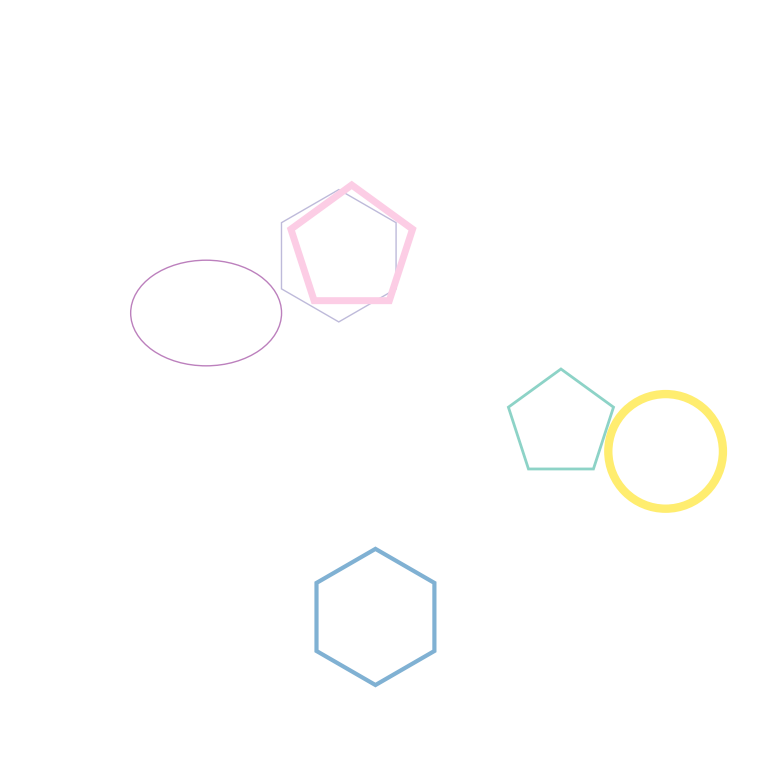[{"shape": "pentagon", "thickness": 1, "radius": 0.36, "center": [0.729, 0.449]}, {"shape": "hexagon", "thickness": 0.5, "radius": 0.43, "center": [0.44, 0.668]}, {"shape": "hexagon", "thickness": 1.5, "radius": 0.44, "center": [0.488, 0.199]}, {"shape": "pentagon", "thickness": 2.5, "radius": 0.42, "center": [0.457, 0.677]}, {"shape": "oval", "thickness": 0.5, "radius": 0.49, "center": [0.268, 0.593]}, {"shape": "circle", "thickness": 3, "radius": 0.37, "center": [0.864, 0.414]}]